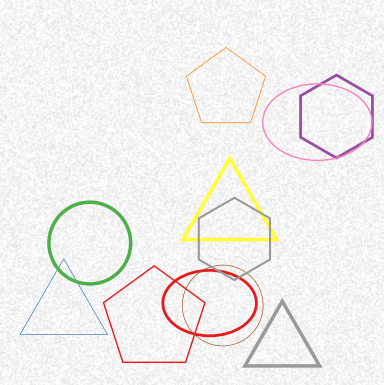[{"shape": "oval", "thickness": 2, "radius": 0.61, "center": [0.544, 0.213]}, {"shape": "pentagon", "thickness": 1, "radius": 0.69, "center": [0.401, 0.171]}, {"shape": "triangle", "thickness": 0.5, "radius": 0.66, "center": [0.166, 0.196]}, {"shape": "circle", "thickness": 2.5, "radius": 0.53, "center": [0.233, 0.369]}, {"shape": "hexagon", "thickness": 2, "radius": 0.54, "center": [0.874, 0.697]}, {"shape": "pentagon", "thickness": 0.5, "radius": 0.54, "center": [0.587, 0.769]}, {"shape": "triangle", "thickness": 2.5, "radius": 0.7, "center": [0.597, 0.448]}, {"shape": "circle", "thickness": 0.5, "radius": 0.52, "center": [0.578, 0.206]}, {"shape": "oval", "thickness": 1, "radius": 0.71, "center": [0.824, 0.683]}, {"shape": "triangle", "thickness": 2.5, "radius": 0.56, "center": [0.733, 0.106]}, {"shape": "hexagon", "thickness": 1.5, "radius": 0.53, "center": [0.609, 0.379]}]